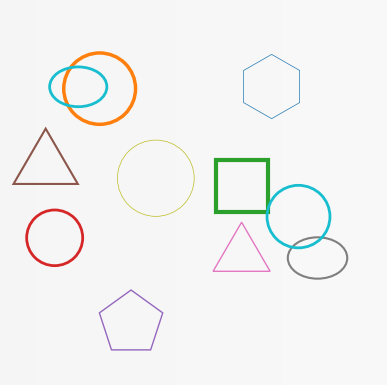[{"shape": "hexagon", "thickness": 0.5, "radius": 0.42, "center": [0.701, 0.775]}, {"shape": "circle", "thickness": 2.5, "radius": 0.46, "center": [0.257, 0.77]}, {"shape": "square", "thickness": 3, "radius": 0.34, "center": [0.625, 0.518]}, {"shape": "circle", "thickness": 2, "radius": 0.36, "center": [0.141, 0.382]}, {"shape": "pentagon", "thickness": 1, "radius": 0.43, "center": [0.338, 0.161]}, {"shape": "triangle", "thickness": 1.5, "radius": 0.48, "center": [0.118, 0.57]}, {"shape": "triangle", "thickness": 1, "radius": 0.42, "center": [0.623, 0.338]}, {"shape": "oval", "thickness": 1.5, "radius": 0.38, "center": [0.819, 0.33]}, {"shape": "circle", "thickness": 0.5, "radius": 0.5, "center": [0.402, 0.537]}, {"shape": "oval", "thickness": 2, "radius": 0.37, "center": [0.202, 0.775]}, {"shape": "circle", "thickness": 2, "radius": 0.41, "center": [0.77, 0.437]}]